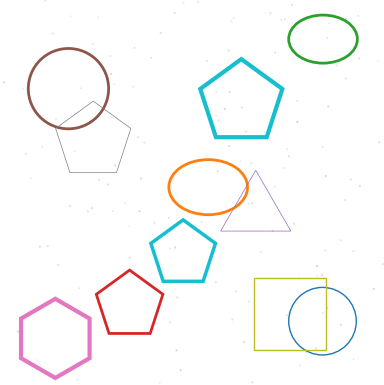[{"shape": "circle", "thickness": 1, "radius": 0.44, "center": [0.838, 0.166]}, {"shape": "oval", "thickness": 2, "radius": 0.51, "center": [0.541, 0.514]}, {"shape": "oval", "thickness": 2, "radius": 0.45, "center": [0.839, 0.898]}, {"shape": "pentagon", "thickness": 2, "radius": 0.45, "center": [0.337, 0.207]}, {"shape": "triangle", "thickness": 0.5, "radius": 0.53, "center": [0.664, 0.452]}, {"shape": "circle", "thickness": 2, "radius": 0.52, "center": [0.178, 0.77]}, {"shape": "hexagon", "thickness": 3, "radius": 0.51, "center": [0.144, 0.121]}, {"shape": "pentagon", "thickness": 0.5, "radius": 0.51, "center": [0.242, 0.635]}, {"shape": "square", "thickness": 1, "radius": 0.47, "center": [0.753, 0.184]}, {"shape": "pentagon", "thickness": 3, "radius": 0.56, "center": [0.627, 0.734]}, {"shape": "pentagon", "thickness": 2.5, "radius": 0.44, "center": [0.476, 0.341]}]